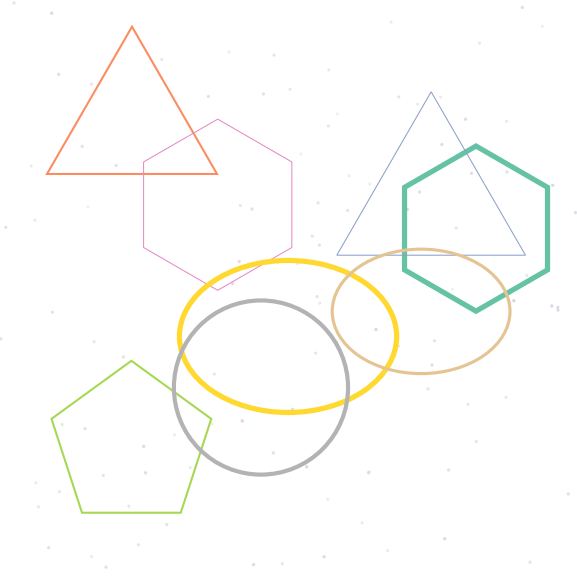[{"shape": "hexagon", "thickness": 2.5, "radius": 0.71, "center": [0.824, 0.603]}, {"shape": "triangle", "thickness": 1, "radius": 0.85, "center": [0.229, 0.783]}, {"shape": "triangle", "thickness": 0.5, "radius": 0.94, "center": [0.747, 0.652]}, {"shape": "hexagon", "thickness": 0.5, "radius": 0.74, "center": [0.377, 0.645]}, {"shape": "pentagon", "thickness": 1, "radius": 0.73, "center": [0.227, 0.229]}, {"shape": "oval", "thickness": 2.5, "radius": 0.94, "center": [0.499, 0.417]}, {"shape": "oval", "thickness": 1.5, "radius": 0.77, "center": [0.729, 0.46]}, {"shape": "circle", "thickness": 2, "radius": 0.75, "center": [0.452, 0.328]}]